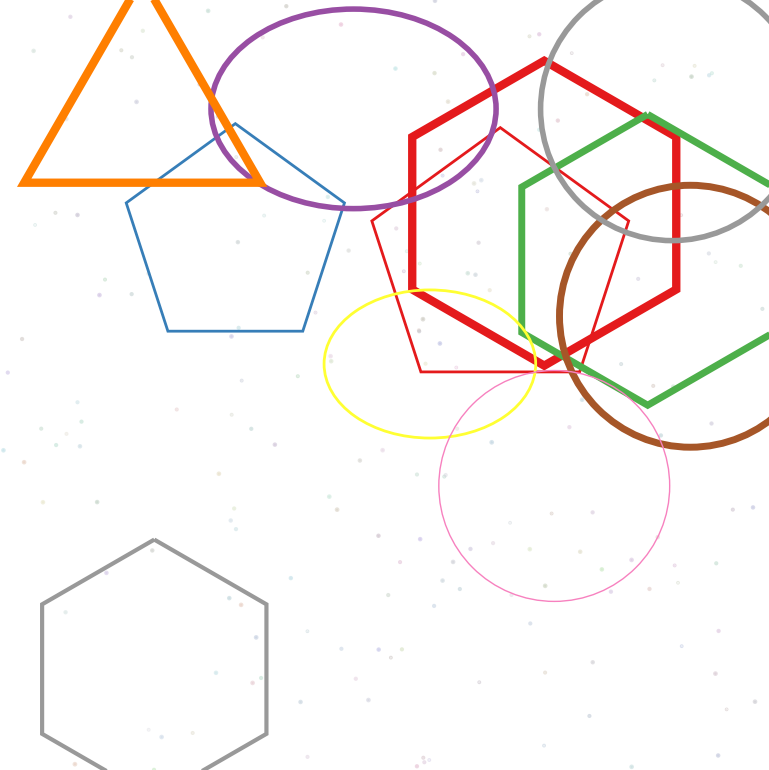[{"shape": "hexagon", "thickness": 3, "radius": 0.99, "center": [0.707, 0.723]}, {"shape": "pentagon", "thickness": 1, "radius": 0.88, "center": [0.65, 0.659]}, {"shape": "pentagon", "thickness": 1, "radius": 0.74, "center": [0.306, 0.69]}, {"shape": "hexagon", "thickness": 2.5, "radius": 0.94, "center": [0.841, 0.663]}, {"shape": "oval", "thickness": 2, "radius": 0.93, "center": [0.459, 0.859]}, {"shape": "triangle", "thickness": 3, "radius": 0.88, "center": [0.185, 0.851]}, {"shape": "oval", "thickness": 1, "radius": 0.69, "center": [0.558, 0.527]}, {"shape": "circle", "thickness": 2.5, "radius": 0.85, "center": [0.897, 0.589]}, {"shape": "circle", "thickness": 0.5, "radius": 0.75, "center": [0.72, 0.369]}, {"shape": "circle", "thickness": 2, "radius": 0.85, "center": [0.873, 0.858]}, {"shape": "hexagon", "thickness": 1.5, "radius": 0.84, "center": [0.2, 0.131]}]